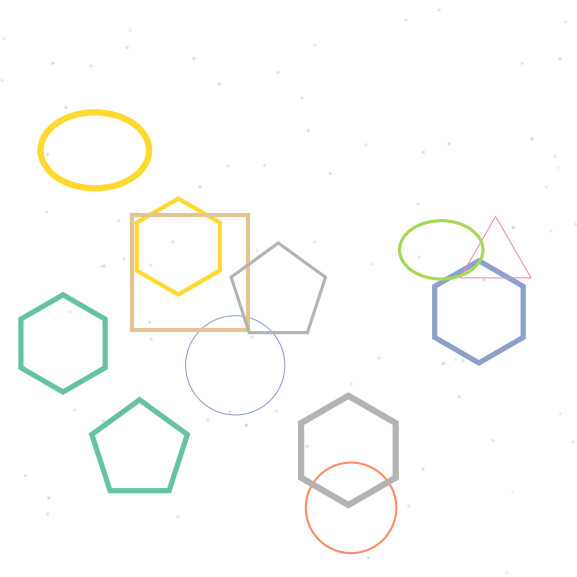[{"shape": "hexagon", "thickness": 2.5, "radius": 0.42, "center": [0.109, 0.404]}, {"shape": "pentagon", "thickness": 2.5, "radius": 0.43, "center": [0.242, 0.22]}, {"shape": "circle", "thickness": 1, "radius": 0.39, "center": [0.608, 0.12]}, {"shape": "hexagon", "thickness": 2.5, "radius": 0.44, "center": [0.829, 0.459]}, {"shape": "circle", "thickness": 0.5, "radius": 0.43, "center": [0.407, 0.367]}, {"shape": "triangle", "thickness": 0.5, "radius": 0.35, "center": [0.858, 0.553]}, {"shape": "oval", "thickness": 1.5, "radius": 0.36, "center": [0.764, 0.566]}, {"shape": "hexagon", "thickness": 2, "radius": 0.42, "center": [0.309, 0.572]}, {"shape": "oval", "thickness": 3, "radius": 0.47, "center": [0.164, 0.739]}, {"shape": "square", "thickness": 2, "radius": 0.5, "center": [0.329, 0.528]}, {"shape": "hexagon", "thickness": 3, "radius": 0.47, "center": [0.603, 0.219]}, {"shape": "pentagon", "thickness": 1.5, "radius": 0.43, "center": [0.482, 0.493]}]